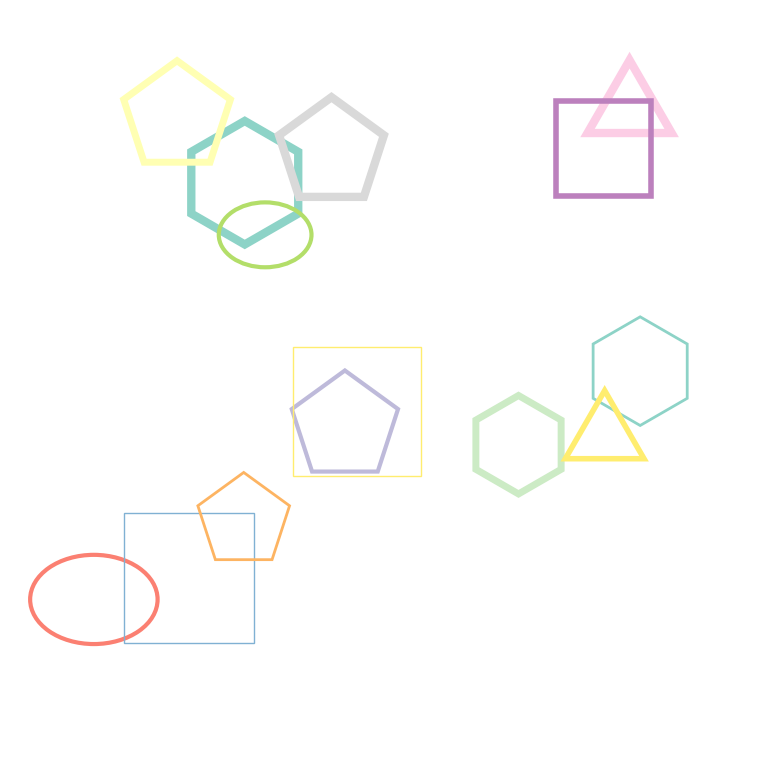[{"shape": "hexagon", "thickness": 3, "radius": 0.4, "center": [0.318, 0.763]}, {"shape": "hexagon", "thickness": 1, "radius": 0.35, "center": [0.831, 0.518]}, {"shape": "pentagon", "thickness": 2.5, "radius": 0.36, "center": [0.23, 0.848]}, {"shape": "pentagon", "thickness": 1.5, "radius": 0.36, "center": [0.448, 0.446]}, {"shape": "oval", "thickness": 1.5, "radius": 0.41, "center": [0.122, 0.222]}, {"shape": "square", "thickness": 0.5, "radius": 0.42, "center": [0.245, 0.249]}, {"shape": "pentagon", "thickness": 1, "radius": 0.31, "center": [0.317, 0.324]}, {"shape": "oval", "thickness": 1.5, "radius": 0.3, "center": [0.344, 0.695]}, {"shape": "triangle", "thickness": 3, "radius": 0.32, "center": [0.818, 0.859]}, {"shape": "pentagon", "thickness": 3, "radius": 0.36, "center": [0.431, 0.802]}, {"shape": "square", "thickness": 2, "radius": 0.31, "center": [0.783, 0.807]}, {"shape": "hexagon", "thickness": 2.5, "radius": 0.32, "center": [0.673, 0.422]}, {"shape": "triangle", "thickness": 2, "radius": 0.3, "center": [0.785, 0.434]}, {"shape": "square", "thickness": 0.5, "radius": 0.42, "center": [0.463, 0.465]}]